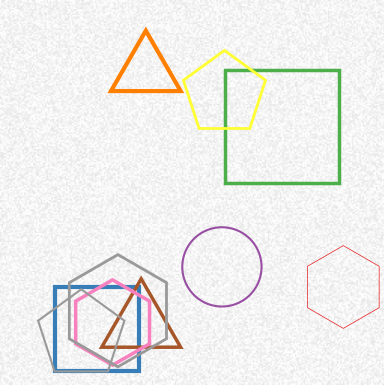[{"shape": "hexagon", "thickness": 0.5, "radius": 0.54, "center": [0.892, 0.255]}, {"shape": "square", "thickness": 3, "radius": 0.55, "center": [0.253, 0.146]}, {"shape": "square", "thickness": 2.5, "radius": 0.74, "center": [0.732, 0.671]}, {"shape": "circle", "thickness": 1.5, "radius": 0.51, "center": [0.576, 0.307]}, {"shape": "triangle", "thickness": 3, "radius": 0.52, "center": [0.379, 0.816]}, {"shape": "pentagon", "thickness": 2, "radius": 0.56, "center": [0.583, 0.757]}, {"shape": "triangle", "thickness": 2.5, "radius": 0.59, "center": [0.367, 0.157]}, {"shape": "hexagon", "thickness": 2.5, "radius": 0.55, "center": [0.292, 0.162]}, {"shape": "hexagon", "thickness": 2, "radius": 0.73, "center": [0.306, 0.193]}, {"shape": "pentagon", "thickness": 1.5, "radius": 0.59, "center": [0.211, 0.131]}]